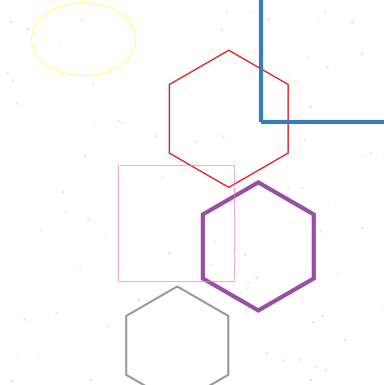[{"shape": "hexagon", "thickness": 1, "radius": 0.89, "center": [0.594, 0.691]}, {"shape": "square", "thickness": 3, "radius": 0.97, "center": [0.872, 0.879]}, {"shape": "hexagon", "thickness": 3, "radius": 0.83, "center": [0.671, 0.36]}, {"shape": "oval", "thickness": 0.5, "radius": 0.68, "center": [0.218, 0.898]}, {"shape": "square", "thickness": 0.5, "radius": 0.75, "center": [0.457, 0.421]}, {"shape": "hexagon", "thickness": 1.5, "radius": 0.77, "center": [0.46, 0.103]}]